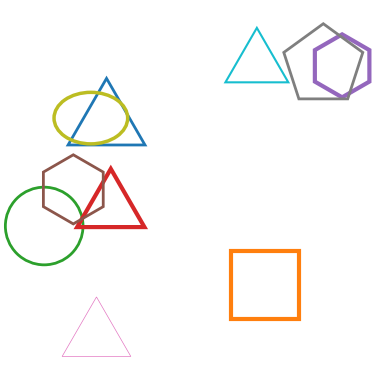[{"shape": "triangle", "thickness": 2, "radius": 0.58, "center": [0.277, 0.681]}, {"shape": "square", "thickness": 3, "radius": 0.44, "center": [0.689, 0.26]}, {"shape": "circle", "thickness": 2, "radius": 0.5, "center": [0.115, 0.413]}, {"shape": "triangle", "thickness": 3, "radius": 0.5, "center": [0.288, 0.461]}, {"shape": "hexagon", "thickness": 3, "radius": 0.41, "center": [0.889, 0.829]}, {"shape": "hexagon", "thickness": 2, "radius": 0.45, "center": [0.19, 0.508]}, {"shape": "triangle", "thickness": 0.5, "radius": 0.52, "center": [0.251, 0.126]}, {"shape": "pentagon", "thickness": 2, "radius": 0.54, "center": [0.84, 0.83]}, {"shape": "oval", "thickness": 2.5, "radius": 0.48, "center": [0.236, 0.693]}, {"shape": "triangle", "thickness": 1.5, "radius": 0.47, "center": [0.667, 0.833]}]